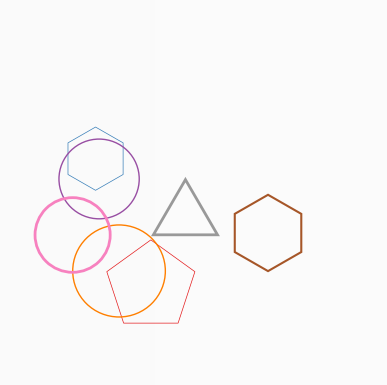[{"shape": "pentagon", "thickness": 0.5, "radius": 0.6, "center": [0.389, 0.257]}, {"shape": "hexagon", "thickness": 0.5, "radius": 0.41, "center": [0.247, 0.588]}, {"shape": "circle", "thickness": 1, "radius": 0.52, "center": [0.256, 0.535]}, {"shape": "circle", "thickness": 1, "radius": 0.6, "center": [0.307, 0.296]}, {"shape": "hexagon", "thickness": 1.5, "radius": 0.5, "center": [0.692, 0.395]}, {"shape": "circle", "thickness": 2, "radius": 0.48, "center": [0.187, 0.39]}, {"shape": "triangle", "thickness": 2, "radius": 0.48, "center": [0.479, 0.438]}]